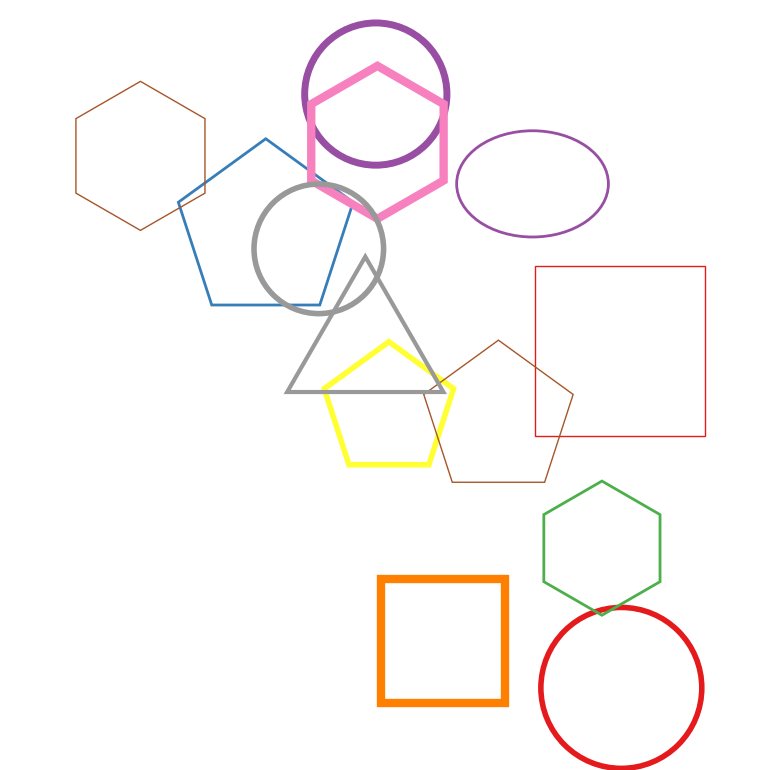[{"shape": "square", "thickness": 0.5, "radius": 0.55, "center": [0.805, 0.544]}, {"shape": "circle", "thickness": 2, "radius": 0.52, "center": [0.807, 0.107]}, {"shape": "pentagon", "thickness": 1, "radius": 0.6, "center": [0.345, 0.7]}, {"shape": "hexagon", "thickness": 1, "radius": 0.44, "center": [0.782, 0.288]}, {"shape": "oval", "thickness": 1, "radius": 0.49, "center": [0.692, 0.761]}, {"shape": "circle", "thickness": 2.5, "radius": 0.46, "center": [0.488, 0.878]}, {"shape": "square", "thickness": 3, "radius": 0.4, "center": [0.575, 0.168]}, {"shape": "pentagon", "thickness": 2, "radius": 0.44, "center": [0.505, 0.468]}, {"shape": "pentagon", "thickness": 0.5, "radius": 0.51, "center": [0.647, 0.456]}, {"shape": "hexagon", "thickness": 0.5, "radius": 0.48, "center": [0.182, 0.798]}, {"shape": "hexagon", "thickness": 3, "radius": 0.5, "center": [0.49, 0.815]}, {"shape": "circle", "thickness": 2, "radius": 0.42, "center": [0.414, 0.677]}, {"shape": "triangle", "thickness": 1.5, "radius": 0.59, "center": [0.474, 0.549]}]